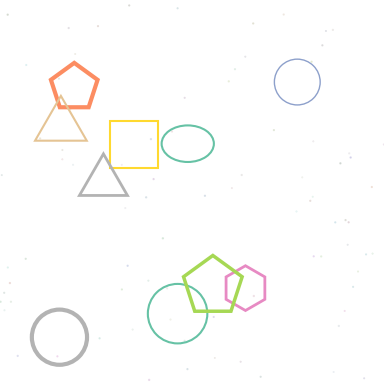[{"shape": "oval", "thickness": 1.5, "radius": 0.34, "center": [0.488, 0.627]}, {"shape": "circle", "thickness": 1.5, "radius": 0.39, "center": [0.461, 0.185]}, {"shape": "pentagon", "thickness": 3, "radius": 0.32, "center": [0.193, 0.773]}, {"shape": "circle", "thickness": 1, "radius": 0.3, "center": [0.772, 0.787]}, {"shape": "hexagon", "thickness": 2, "radius": 0.29, "center": [0.638, 0.252]}, {"shape": "pentagon", "thickness": 2.5, "radius": 0.4, "center": [0.553, 0.256]}, {"shape": "square", "thickness": 1.5, "radius": 0.31, "center": [0.348, 0.625]}, {"shape": "triangle", "thickness": 1.5, "radius": 0.39, "center": [0.158, 0.673]}, {"shape": "circle", "thickness": 3, "radius": 0.36, "center": [0.154, 0.124]}, {"shape": "triangle", "thickness": 2, "radius": 0.36, "center": [0.269, 0.528]}]